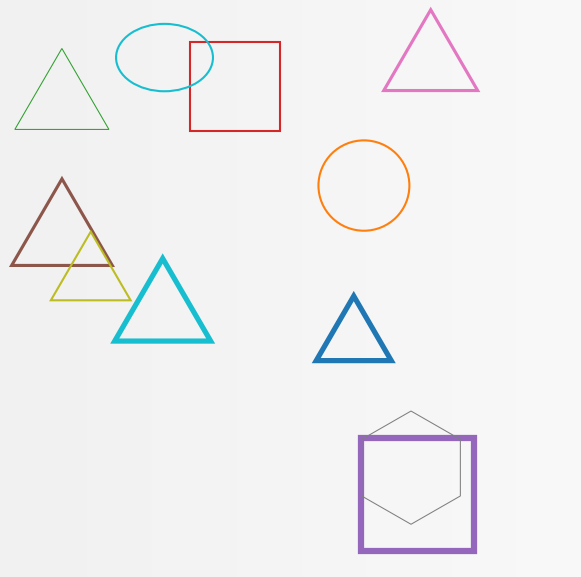[{"shape": "triangle", "thickness": 2.5, "radius": 0.37, "center": [0.609, 0.412]}, {"shape": "circle", "thickness": 1, "radius": 0.39, "center": [0.626, 0.678]}, {"shape": "triangle", "thickness": 0.5, "radius": 0.47, "center": [0.106, 0.822]}, {"shape": "square", "thickness": 1, "radius": 0.39, "center": [0.405, 0.85]}, {"shape": "square", "thickness": 3, "radius": 0.49, "center": [0.718, 0.143]}, {"shape": "triangle", "thickness": 1.5, "radius": 0.5, "center": [0.107, 0.589]}, {"shape": "triangle", "thickness": 1.5, "radius": 0.47, "center": [0.741, 0.889]}, {"shape": "hexagon", "thickness": 0.5, "radius": 0.49, "center": [0.707, 0.189]}, {"shape": "triangle", "thickness": 1, "radius": 0.4, "center": [0.156, 0.519]}, {"shape": "oval", "thickness": 1, "radius": 0.42, "center": [0.283, 0.899]}, {"shape": "triangle", "thickness": 2.5, "radius": 0.48, "center": [0.28, 0.456]}]